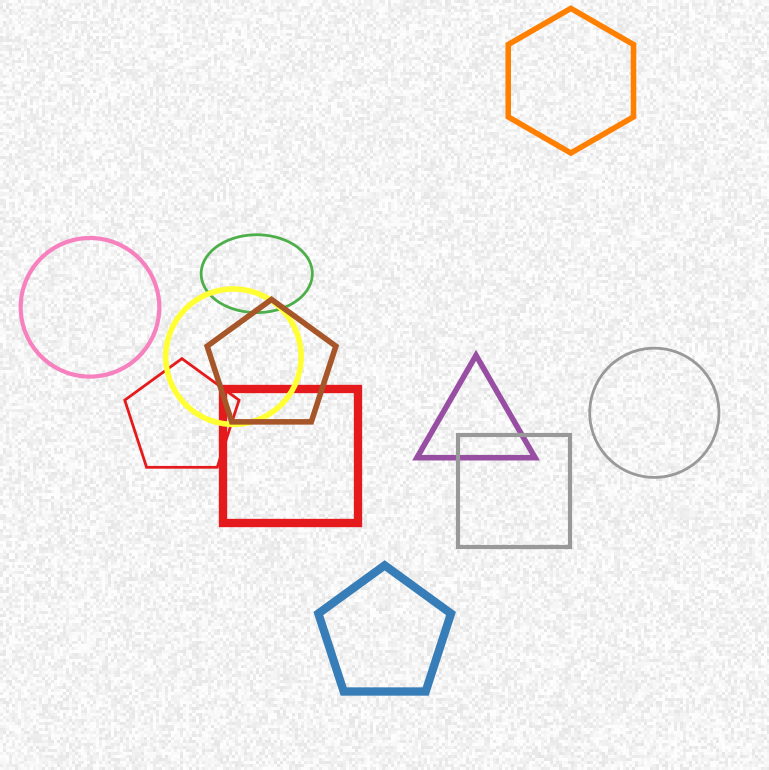[{"shape": "square", "thickness": 3, "radius": 0.44, "center": [0.377, 0.408]}, {"shape": "pentagon", "thickness": 1, "radius": 0.39, "center": [0.236, 0.456]}, {"shape": "pentagon", "thickness": 3, "radius": 0.45, "center": [0.5, 0.175]}, {"shape": "oval", "thickness": 1, "radius": 0.36, "center": [0.333, 0.645]}, {"shape": "triangle", "thickness": 2, "radius": 0.44, "center": [0.618, 0.45]}, {"shape": "hexagon", "thickness": 2, "radius": 0.47, "center": [0.741, 0.895]}, {"shape": "circle", "thickness": 2, "radius": 0.44, "center": [0.303, 0.537]}, {"shape": "pentagon", "thickness": 2, "radius": 0.44, "center": [0.353, 0.523]}, {"shape": "circle", "thickness": 1.5, "radius": 0.45, "center": [0.117, 0.601]}, {"shape": "circle", "thickness": 1, "radius": 0.42, "center": [0.85, 0.464]}, {"shape": "square", "thickness": 1.5, "radius": 0.36, "center": [0.668, 0.363]}]